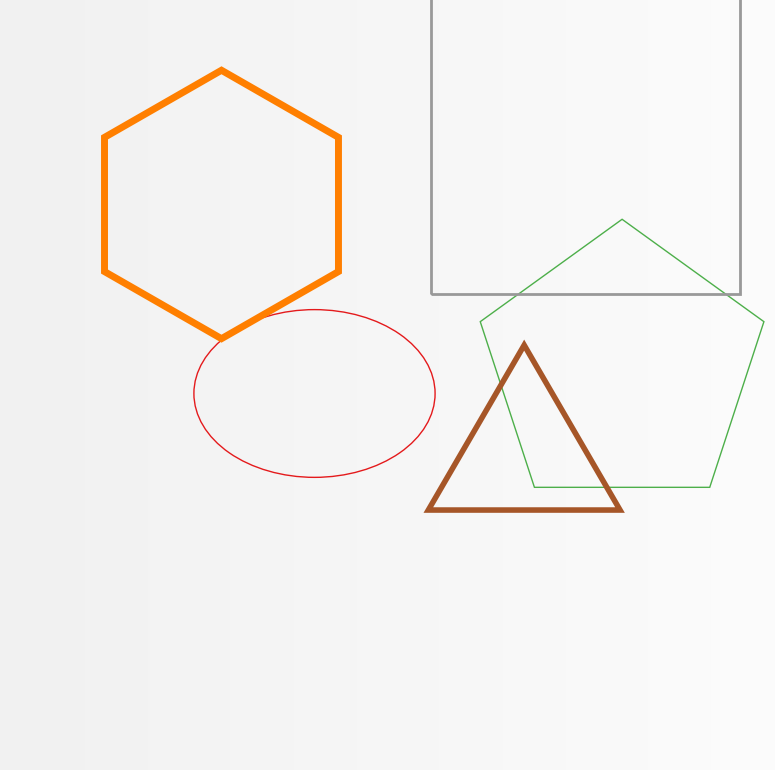[{"shape": "oval", "thickness": 0.5, "radius": 0.78, "center": [0.406, 0.489]}, {"shape": "pentagon", "thickness": 0.5, "radius": 0.96, "center": [0.803, 0.523]}, {"shape": "hexagon", "thickness": 2.5, "radius": 0.87, "center": [0.286, 0.734]}, {"shape": "triangle", "thickness": 2, "radius": 0.71, "center": [0.676, 0.409]}, {"shape": "square", "thickness": 1, "radius": 1.0, "center": [0.756, 0.817]}]